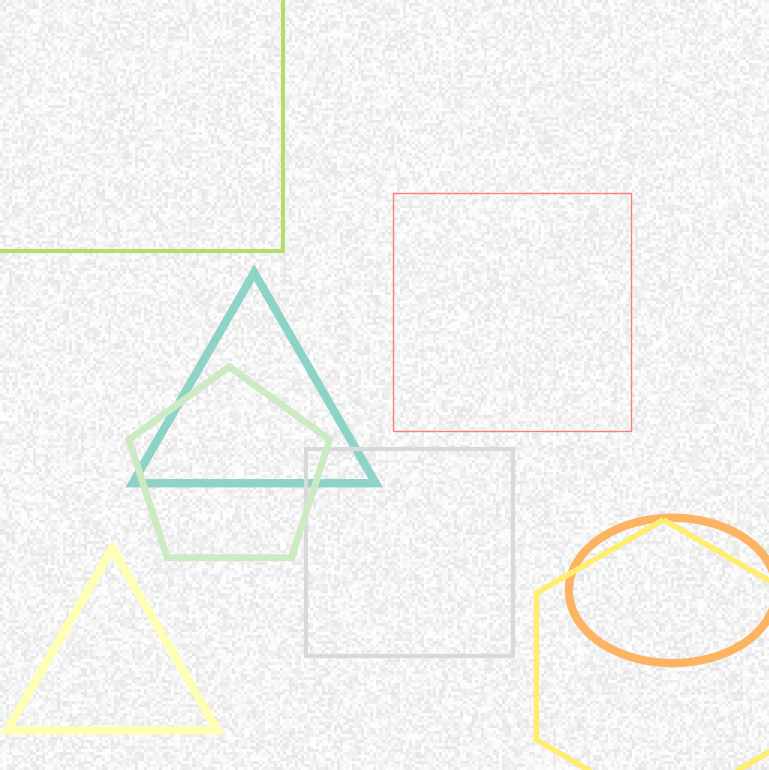[{"shape": "triangle", "thickness": 3, "radius": 0.91, "center": [0.33, 0.464]}, {"shape": "triangle", "thickness": 3, "radius": 0.79, "center": [0.146, 0.13]}, {"shape": "square", "thickness": 0.5, "radius": 0.77, "center": [0.665, 0.595]}, {"shape": "oval", "thickness": 3, "radius": 0.67, "center": [0.874, 0.233]}, {"shape": "square", "thickness": 1.5, "radius": 0.95, "center": [0.178, 0.863]}, {"shape": "square", "thickness": 1.5, "radius": 0.67, "center": [0.532, 0.283]}, {"shape": "pentagon", "thickness": 2.5, "radius": 0.69, "center": [0.298, 0.387]}, {"shape": "hexagon", "thickness": 2, "radius": 0.95, "center": [0.862, 0.135]}]